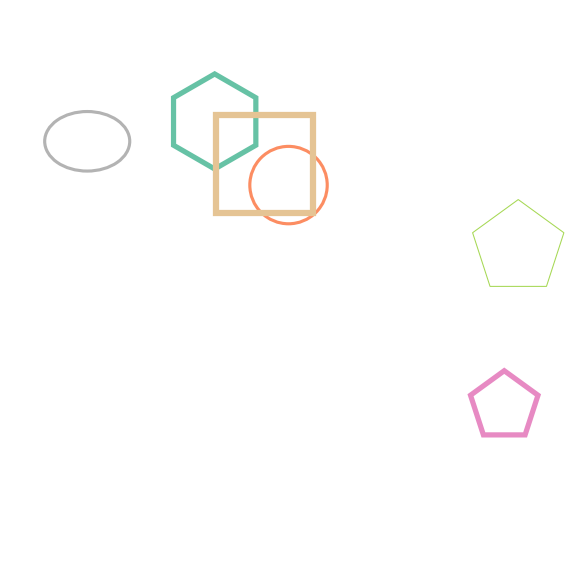[{"shape": "hexagon", "thickness": 2.5, "radius": 0.41, "center": [0.372, 0.789]}, {"shape": "circle", "thickness": 1.5, "radius": 0.34, "center": [0.5, 0.679]}, {"shape": "pentagon", "thickness": 2.5, "radius": 0.31, "center": [0.873, 0.296]}, {"shape": "pentagon", "thickness": 0.5, "radius": 0.42, "center": [0.897, 0.57]}, {"shape": "square", "thickness": 3, "radius": 0.42, "center": [0.458, 0.715]}, {"shape": "oval", "thickness": 1.5, "radius": 0.37, "center": [0.151, 0.754]}]